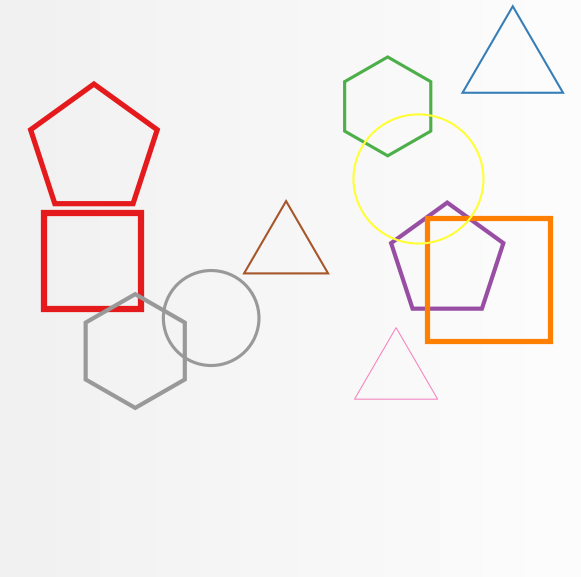[{"shape": "pentagon", "thickness": 2.5, "radius": 0.57, "center": [0.162, 0.739]}, {"shape": "square", "thickness": 3, "radius": 0.42, "center": [0.159, 0.547]}, {"shape": "triangle", "thickness": 1, "radius": 0.5, "center": [0.882, 0.888]}, {"shape": "hexagon", "thickness": 1.5, "radius": 0.43, "center": [0.667, 0.815]}, {"shape": "pentagon", "thickness": 2, "radius": 0.51, "center": [0.769, 0.547]}, {"shape": "square", "thickness": 2.5, "radius": 0.53, "center": [0.84, 0.516]}, {"shape": "circle", "thickness": 1, "radius": 0.56, "center": [0.72, 0.689]}, {"shape": "triangle", "thickness": 1, "radius": 0.42, "center": [0.492, 0.567]}, {"shape": "triangle", "thickness": 0.5, "radius": 0.41, "center": [0.681, 0.349]}, {"shape": "hexagon", "thickness": 2, "radius": 0.49, "center": [0.233, 0.391]}, {"shape": "circle", "thickness": 1.5, "radius": 0.41, "center": [0.363, 0.448]}]